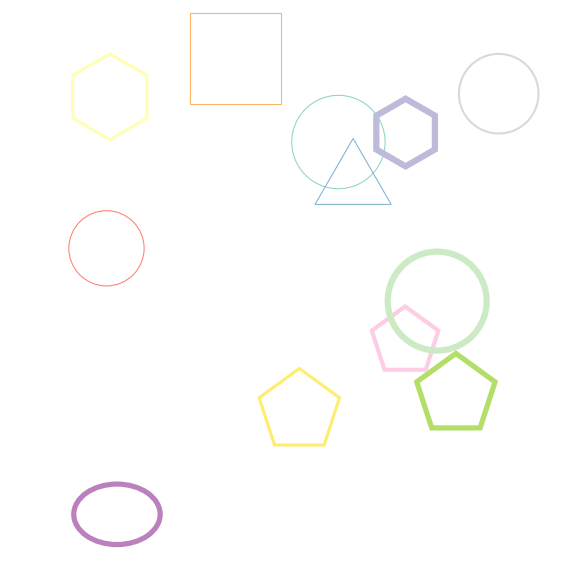[{"shape": "circle", "thickness": 0.5, "radius": 0.4, "center": [0.586, 0.753]}, {"shape": "hexagon", "thickness": 1.5, "radius": 0.37, "center": [0.19, 0.832]}, {"shape": "hexagon", "thickness": 3, "radius": 0.29, "center": [0.702, 0.77]}, {"shape": "circle", "thickness": 0.5, "radius": 0.33, "center": [0.184, 0.569]}, {"shape": "triangle", "thickness": 0.5, "radius": 0.38, "center": [0.611, 0.683]}, {"shape": "square", "thickness": 0.5, "radius": 0.39, "center": [0.407, 0.898]}, {"shape": "pentagon", "thickness": 2.5, "radius": 0.36, "center": [0.789, 0.316]}, {"shape": "pentagon", "thickness": 2, "radius": 0.3, "center": [0.701, 0.408]}, {"shape": "circle", "thickness": 1, "radius": 0.34, "center": [0.864, 0.837]}, {"shape": "oval", "thickness": 2.5, "radius": 0.37, "center": [0.203, 0.109]}, {"shape": "circle", "thickness": 3, "radius": 0.43, "center": [0.757, 0.478]}, {"shape": "pentagon", "thickness": 1.5, "radius": 0.37, "center": [0.518, 0.288]}]